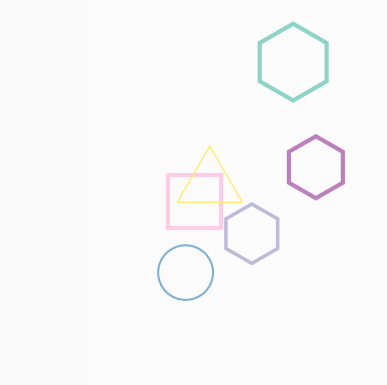[{"shape": "hexagon", "thickness": 3, "radius": 0.5, "center": [0.757, 0.839]}, {"shape": "hexagon", "thickness": 2.5, "radius": 0.39, "center": [0.65, 0.393]}, {"shape": "circle", "thickness": 1.5, "radius": 0.35, "center": [0.479, 0.292]}, {"shape": "square", "thickness": 3, "radius": 0.34, "center": [0.503, 0.476]}, {"shape": "hexagon", "thickness": 3, "radius": 0.4, "center": [0.815, 0.566]}, {"shape": "triangle", "thickness": 1, "radius": 0.49, "center": [0.541, 0.523]}]